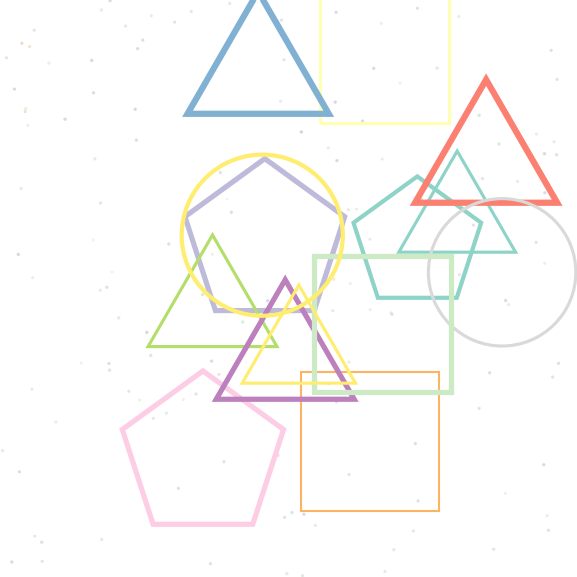[{"shape": "pentagon", "thickness": 2, "radius": 0.58, "center": [0.723, 0.577]}, {"shape": "triangle", "thickness": 1.5, "radius": 0.58, "center": [0.792, 0.621]}, {"shape": "square", "thickness": 1.5, "radius": 0.55, "center": [0.666, 0.898]}, {"shape": "pentagon", "thickness": 2.5, "radius": 0.73, "center": [0.459, 0.579]}, {"shape": "triangle", "thickness": 3, "radius": 0.71, "center": [0.842, 0.719]}, {"shape": "triangle", "thickness": 3, "radius": 0.71, "center": [0.447, 0.873]}, {"shape": "square", "thickness": 1, "radius": 0.6, "center": [0.641, 0.235]}, {"shape": "triangle", "thickness": 1.5, "radius": 0.64, "center": [0.368, 0.463]}, {"shape": "pentagon", "thickness": 2.5, "radius": 0.73, "center": [0.351, 0.21]}, {"shape": "circle", "thickness": 1.5, "radius": 0.64, "center": [0.869, 0.528]}, {"shape": "triangle", "thickness": 2.5, "radius": 0.69, "center": [0.494, 0.377]}, {"shape": "square", "thickness": 2.5, "radius": 0.59, "center": [0.662, 0.438]}, {"shape": "triangle", "thickness": 1.5, "radius": 0.57, "center": [0.517, 0.392]}, {"shape": "circle", "thickness": 2, "radius": 0.7, "center": [0.454, 0.592]}]